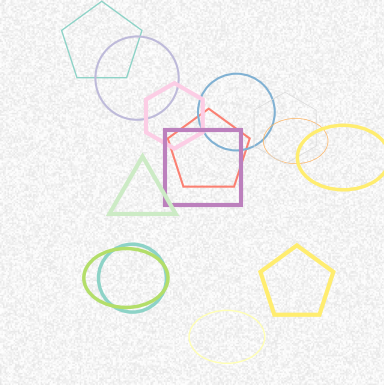[{"shape": "pentagon", "thickness": 1, "radius": 0.55, "center": [0.264, 0.887]}, {"shape": "circle", "thickness": 2.5, "radius": 0.44, "center": [0.344, 0.278]}, {"shape": "oval", "thickness": 1, "radius": 0.49, "center": [0.589, 0.125]}, {"shape": "circle", "thickness": 1.5, "radius": 0.54, "center": [0.356, 0.797]}, {"shape": "pentagon", "thickness": 1.5, "radius": 0.56, "center": [0.542, 0.606]}, {"shape": "circle", "thickness": 1.5, "radius": 0.5, "center": [0.614, 0.709]}, {"shape": "oval", "thickness": 0.5, "radius": 0.42, "center": [0.768, 0.634]}, {"shape": "oval", "thickness": 2.5, "radius": 0.55, "center": [0.327, 0.278]}, {"shape": "hexagon", "thickness": 3, "radius": 0.43, "center": [0.453, 0.699]}, {"shape": "hexagon", "thickness": 0.5, "radius": 0.47, "center": [0.741, 0.667]}, {"shape": "square", "thickness": 3, "radius": 0.49, "center": [0.527, 0.565]}, {"shape": "triangle", "thickness": 3, "radius": 0.5, "center": [0.37, 0.494]}, {"shape": "pentagon", "thickness": 3, "radius": 0.5, "center": [0.771, 0.263]}, {"shape": "oval", "thickness": 2.5, "radius": 0.6, "center": [0.892, 0.591]}]